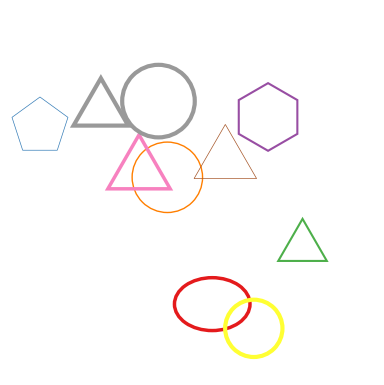[{"shape": "oval", "thickness": 2.5, "radius": 0.49, "center": [0.551, 0.21]}, {"shape": "pentagon", "thickness": 0.5, "radius": 0.38, "center": [0.104, 0.672]}, {"shape": "triangle", "thickness": 1.5, "radius": 0.36, "center": [0.786, 0.359]}, {"shape": "hexagon", "thickness": 1.5, "radius": 0.44, "center": [0.696, 0.696]}, {"shape": "circle", "thickness": 1, "radius": 0.46, "center": [0.435, 0.539]}, {"shape": "circle", "thickness": 3, "radius": 0.37, "center": [0.659, 0.147]}, {"shape": "triangle", "thickness": 0.5, "radius": 0.47, "center": [0.585, 0.583]}, {"shape": "triangle", "thickness": 2.5, "radius": 0.47, "center": [0.361, 0.556]}, {"shape": "circle", "thickness": 3, "radius": 0.47, "center": [0.412, 0.737]}, {"shape": "triangle", "thickness": 3, "radius": 0.41, "center": [0.262, 0.715]}]